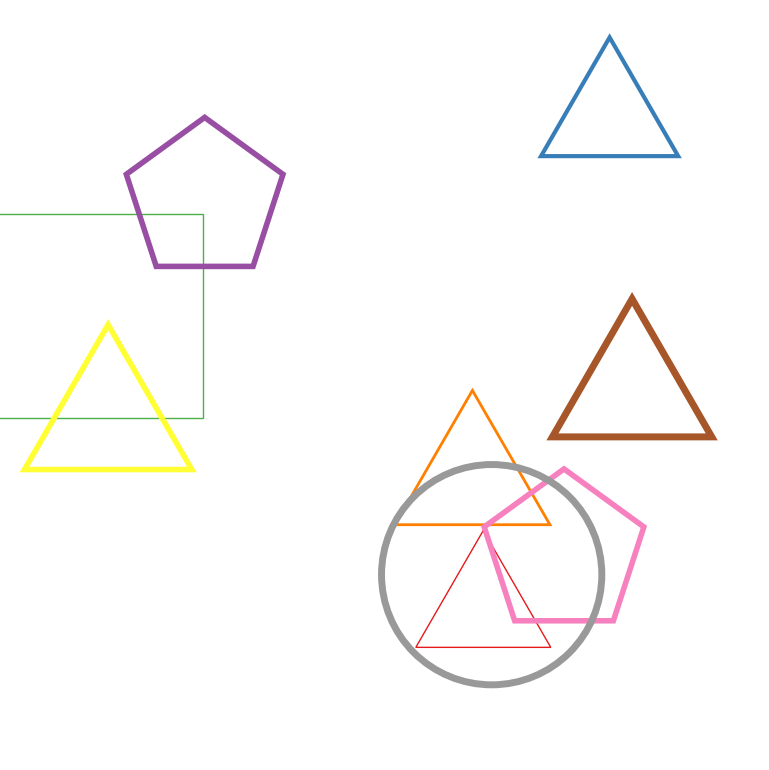[{"shape": "triangle", "thickness": 0.5, "radius": 0.51, "center": [0.628, 0.21]}, {"shape": "triangle", "thickness": 1.5, "radius": 0.51, "center": [0.792, 0.849]}, {"shape": "square", "thickness": 0.5, "radius": 0.66, "center": [0.131, 0.59]}, {"shape": "pentagon", "thickness": 2, "radius": 0.53, "center": [0.266, 0.741]}, {"shape": "triangle", "thickness": 1, "radius": 0.58, "center": [0.614, 0.377]}, {"shape": "triangle", "thickness": 2, "radius": 0.63, "center": [0.14, 0.453]}, {"shape": "triangle", "thickness": 2.5, "radius": 0.6, "center": [0.821, 0.492]}, {"shape": "pentagon", "thickness": 2, "radius": 0.55, "center": [0.732, 0.282]}, {"shape": "circle", "thickness": 2.5, "radius": 0.72, "center": [0.639, 0.254]}]